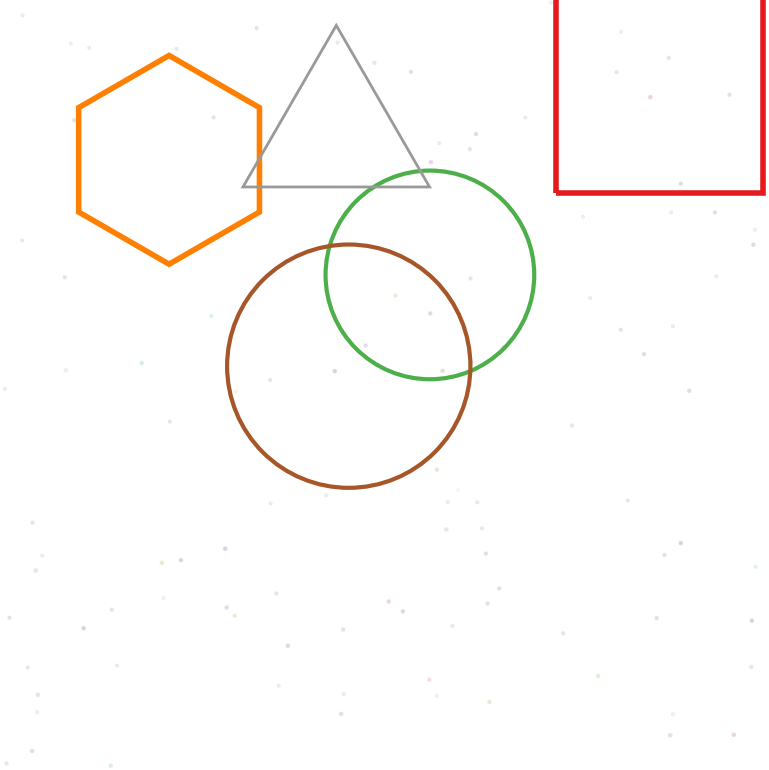[{"shape": "square", "thickness": 2, "radius": 0.67, "center": [0.857, 0.884]}, {"shape": "circle", "thickness": 1.5, "radius": 0.68, "center": [0.558, 0.643]}, {"shape": "hexagon", "thickness": 2, "radius": 0.68, "center": [0.22, 0.792]}, {"shape": "circle", "thickness": 1.5, "radius": 0.79, "center": [0.453, 0.524]}, {"shape": "triangle", "thickness": 1, "radius": 0.7, "center": [0.437, 0.827]}]